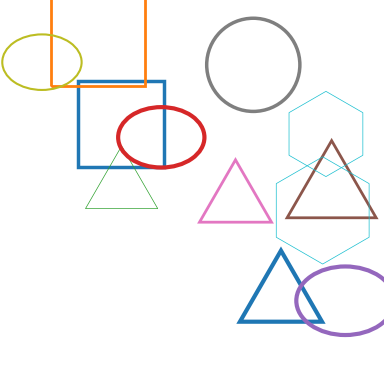[{"shape": "square", "thickness": 2.5, "radius": 0.56, "center": [0.314, 0.679]}, {"shape": "triangle", "thickness": 3, "radius": 0.62, "center": [0.73, 0.226]}, {"shape": "square", "thickness": 2, "radius": 0.61, "center": [0.255, 0.9]}, {"shape": "triangle", "thickness": 0.5, "radius": 0.54, "center": [0.316, 0.512]}, {"shape": "oval", "thickness": 3, "radius": 0.56, "center": [0.419, 0.643]}, {"shape": "oval", "thickness": 3, "radius": 0.64, "center": [0.897, 0.219]}, {"shape": "triangle", "thickness": 2, "radius": 0.67, "center": [0.861, 0.501]}, {"shape": "triangle", "thickness": 2, "radius": 0.54, "center": [0.612, 0.477]}, {"shape": "circle", "thickness": 2.5, "radius": 0.61, "center": [0.658, 0.832]}, {"shape": "oval", "thickness": 1.5, "radius": 0.52, "center": [0.109, 0.839]}, {"shape": "hexagon", "thickness": 0.5, "radius": 0.7, "center": [0.838, 0.453]}, {"shape": "hexagon", "thickness": 0.5, "radius": 0.55, "center": [0.847, 0.652]}]